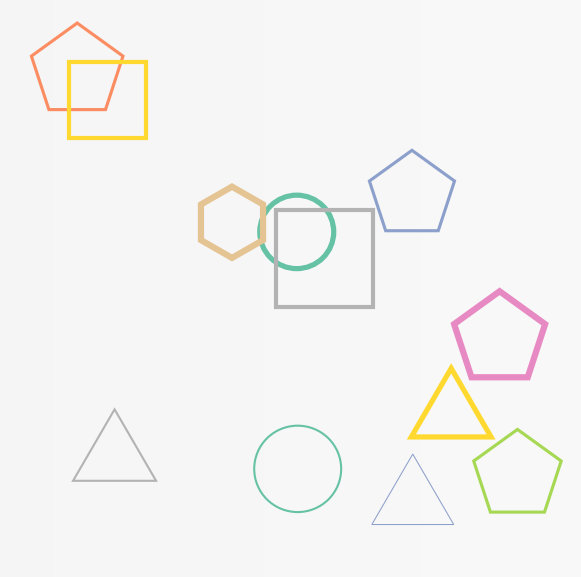[{"shape": "circle", "thickness": 1, "radius": 0.37, "center": [0.512, 0.187]}, {"shape": "circle", "thickness": 2.5, "radius": 0.32, "center": [0.511, 0.598]}, {"shape": "pentagon", "thickness": 1.5, "radius": 0.41, "center": [0.133, 0.876]}, {"shape": "pentagon", "thickness": 1.5, "radius": 0.38, "center": [0.709, 0.662]}, {"shape": "triangle", "thickness": 0.5, "radius": 0.41, "center": [0.71, 0.132]}, {"shape": "pentagon", "thickness": 3, "radius": 0.41, "center": [0.86, 0.412]}, {"shape": "pentagon", "thickness": 1.5, "radius": 0.4, "center": [0.89, 0.176]}, {"shape": "square", "thickness": 2, "radius": 0.33, "center": [0.185, 0.826]}, {"shape": "triangle", "thickness": 2.5, "radius": 0.4, "center": [0.776, 0.282]}, {"shape": "hexagon", "thickness": 3, "radius": 0.31, "center": [0.399, 0.614]}, {"shape": "triangle", "thickness": 1, "radius": 0.41, "center": [0.197, 0.208]}, {"shape": "square", "thickness": 2, "radius": 0.42, "center": [0.559, 0.552]}]